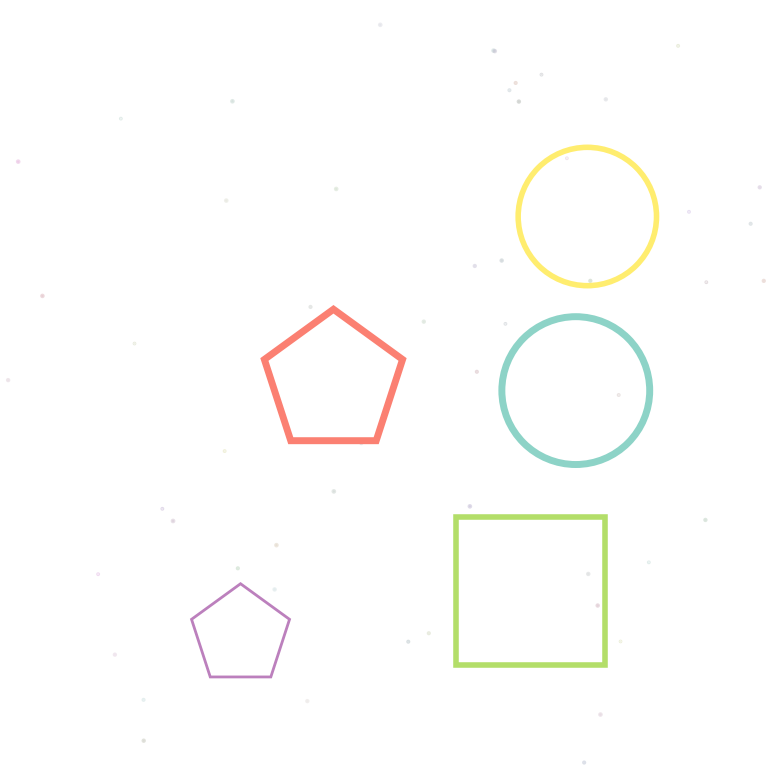[{"shape": "circle", "thickness": 2.5, "radius": 0.48, "center": [0.748, 0.493]}, {"shape": "pentagon", "thickness": 2.5, "radius": 0.47, "center": [0.433, 0.504]}, {"shape": "square", "thickness": 2, "radius": 0.48, "center": [0.689, 0.233]}, {"shape": "pentagon", "thickness": 1, "radius": 0.33, "center": [0.312, 0.175]}, {"shape": "circle", "thickness": 2, "radius": 0.45, "center": [0.763, 0.719]}]